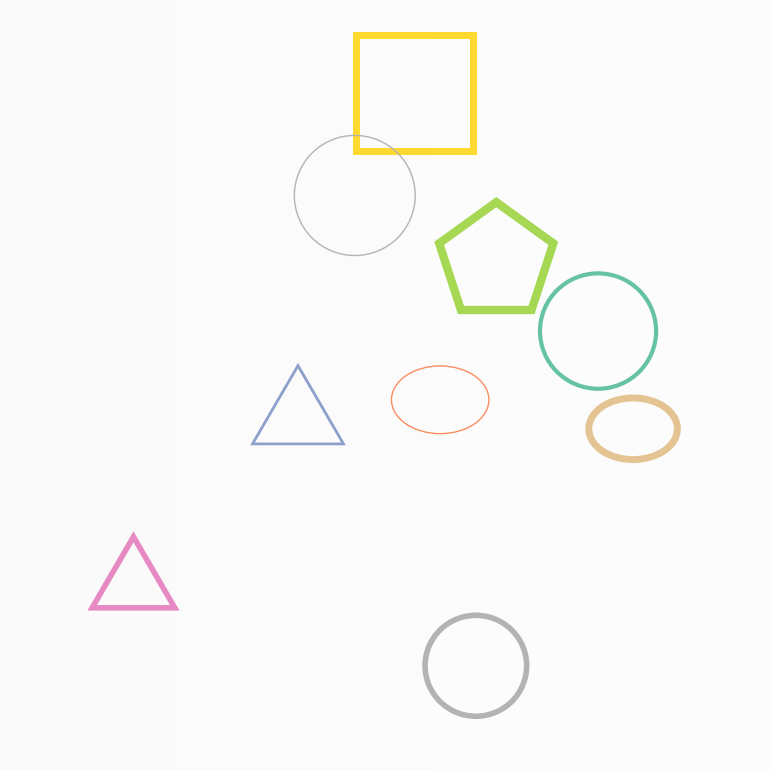[{"shape": "circle", "thickness": 1.5, "radius": 0.37, "center": [0.772, 0.57]}, {"shape": "oval", "thickness": 0.5, "radius": 0.31, "center": [0.568, 0.481]}, {"shape": "triangle", "thickness": 1, "radius": 0.34, "center": [0.385, 0.457]}, {"shape": "triangle", "thickness": 2, "radius": 0.31, "center": [0.172, 0.241]}, {"shape": "pentagon", "thickness": 3, "radius": 0.39, "center": [0.64, 0.66]}, {"shape": "square", "thickness": 2.5, "radius": 0.38, "center": [0.535, 0.879]}, {"shape": "oval", "thickness": 2.5, "radius": 0.29, "center": [0.817, 0.443]}, {"shape": "circle", "thickness": 2, "radius": 0.33, "center": [0.614, 0.135]}, {"shape": "circle", "thickness": 0.5, "radius": 0.39, "center": [0.458, 0.746]}]